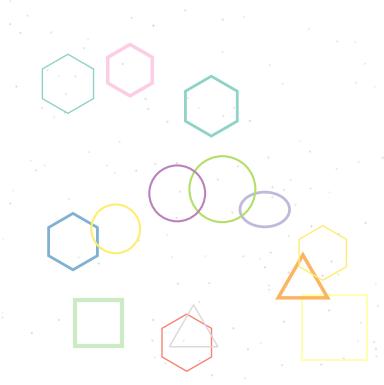[{"shape": "hexagon", "thickness": 2, "radius": 0.39, "center": [0.549, 0.724]}, {"shape": "hexagon", "thickness": 1, "radius": 0.38, "center": [0.176, 0.782]}, {"shape": "square", "thickness": 1.5, "radius": 0.42, "center": [0.869, 0.149]}, {"shape": "oval", "thickness": 2, "radius": 0.32, "center": [0.688, 0.456]}, {"shape": "hexagon", "thickness": 1, "radius": 0.37, "center": [0.485, 0.11]}, {"shape": "hexagon", "thickness": 2, "radius": 0.37, "center": [0.19, 0.372]}, {"shape": "triangle", "thickness": 2.5, "radius": 0.37, "center": [0.787, 0.264]}, {"shape": "circle", "thickness": 1.5, "radius": 0.43, "center": [0.578, 0.509]}, {"shape": "hexagon", "thickness": 2.5, "radius": 0.33, "center": [0.338, 0.818]}, {"shape": "triangle", "thickness": 1, "radius": 0.36, "center": [0.503, 0.136]}, {"shape": "circle", "thickness": 1.5, "radius": 0.36, "center": [0.46, 0.498]}, {"shape": "square", "thickness": 3, "radius": 0.3, "center": [0.256, 0.161]}, {"shape": "circle", "thickness": 1.5, "radius": 0.32, "center": [0.301, 0.406]}, {"shape": "hexagon", "thickness": 1, "radius": 0.35, "center": [0.838, 0.343]}]